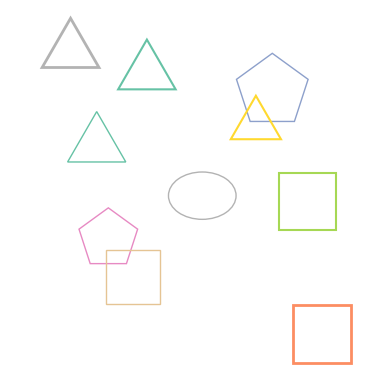[{"shape": "triangle", "thickness": 1, "radius": 0.44, "center": [0.251, 0.623]}, {"shape": "triangle", "thickness": 1.5, "radius": 0.43, "center": [0.382, 0.811]}, {"shape": "square", "thickness": 2, "radius": 0.37, "center": [0.837, 0.132]}, {"shape": "pentagon", "thickness": 1, "radius": 0.49, "center": [0.707, 0.764]}, {"shape": "pentagon", "thickness": 1, "radius": 0.4, "center": [0.281, 0.38]}, {"shape": "square", "thickness": 1.5, "radius": 0.37, "center": [0.798, 0.476]}, {"shape": "triangle", "thickness": 1.5, "radius": 0.38, "center": [0.665, 0.676]}, {"shape": "square", "thickness": 1, "radius": 0.35, "center": [0.344, 0.28]}, {"shape": "triangle", "thickness": 2, "radius": 0.43, "center": [0.183, 0.867]}, {"shape": "oval", "thickness": 1, "radius": 0.44, "center": [0.525, 0.492]}]